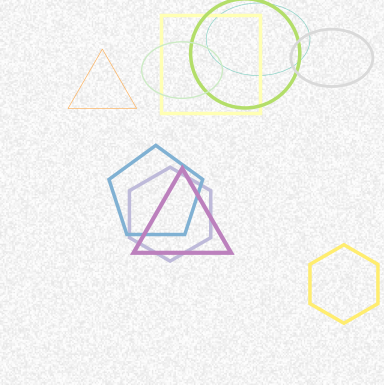[{"shape": "oval", "thickness": 0.5, "radius": 0.67, "center": [0.67, 0.898]}, {"shape": "square", "thickness": 2.5, "radius": 0.64, "center": [0.547, 0.834]}, {"shape": "hexagon", "thickness": 2.5, "radius": 0.61, "center": [0.442, 0.444]}, {"shape": "pentagon", "thickness": 2.5, "radius": 0.64, "center": [0.405, 0.494]}, {"shape": "triangle", "thickness": 0.5, "radius": 0.51, "center": [0.266, 0.77]}, {"shape": "circle", "thickness": 2.5, "radius": 0.71, "center": [0.637, 0.861]}, {"shape": "oval", "thickness": 2, "radius": 0.53, "center": [0.862, 0.85]}, {"shape": "triangle", "thickness": 3, "radius": 0.73, "center": [0.473, 0.416]}, {"shape": "oval", "thickness": 1, "radius": 0.52, "center": [0.473, 0.818]}, {"shape": "hexagon", "thickness": 2.5, "radius": 0.51, "center": [0.893, 0.262]}]